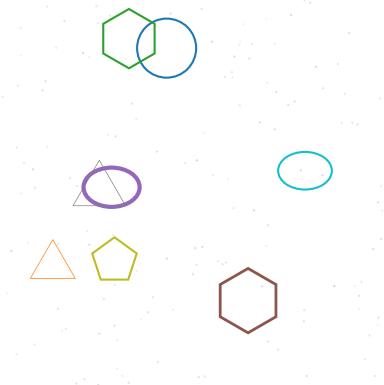[{"shape": "circle", "thickness": 1.5, "radius": 0.38, "center": [0.433, 0.875]}, {"shape": "triangle", "thickness": 0.5, "radius": 0.34, "center": [0.137, 0.31]}, {"shape": "hexagon", "thickness": 1.5, "radius": 0.39, "center": [0.335, 0.9]}, {"shape": "oval", "thickness": 3, "radius": 0.36, "center": [0.29, 0.514]}, {"shape": "hexagon", "thickness": 2, "radius": 0.42, "center": [0.644, 0.219]}, {"shape": "triangle", "thickness": 0.5, "radius": 0.39, "center": [0.258, 0.505]}, {"shape": "pentagon", "thickness": 1.5, "radius": 0.3, "center": [0.297, 0.323]}, {"shape": "oval", "thickness": 1.5, "radius": 0.35, "center": [0.792, 0.557]}]